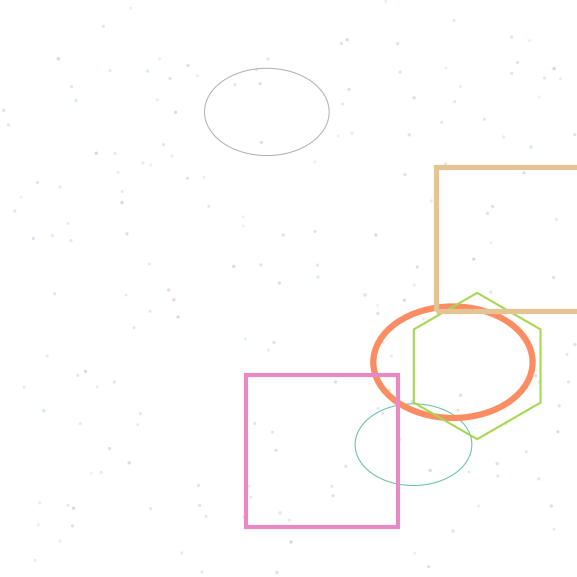[{"shape": "oval", "thickness": 0.5, "radius": 0.51, "center": [0.716, 0.229]}, {"shape": "oval", "thickness": 3, "radius": 0.69, "center": [0.784, 0.372]}, {"shape": "square", "thickness": 2, "radius": 0.66, "center": [0.557, 0.218]}, {"shape": "hexagon", "thickness": 1, "radius": 0.63, "center": [0.826, 0.365]}, {"shape": "square", "thickness": 2.5, "radius": 0.63, "center": [0.88, 0.585]}, {"shape": "oval", "thickness": 0.5, "radius": 0.54, "center": [0.462, 0.805]}]